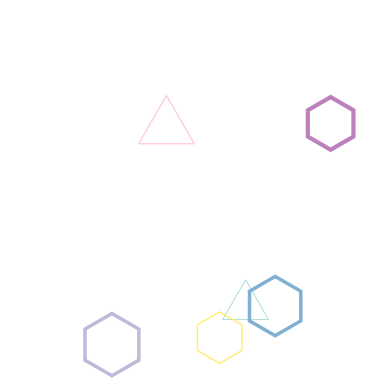[{"shape": "triangle", "thickness": 0.5, "radius": 0.34, "center": [0.638, 0.204]}, {"shape": "hexagon", "thickness": 2.5, "radius": 0.4, "center": [0.291, 0.105]}, {"shape": "hexagon", "thickness": 2.5, "radius": 0.38, "center": [0.715, 0.205]}, {"shape": "triangle", "thickness": 1, "radius": 0.42, "center": [0.432, 0.668]}, {"shape": "hexagon", "thickness": 3, "radius": 0.34, "center": [0.859, 0.679]}, {"shape": "hexagon", "thickness": 1, "radius": 0.33, "center": [0.571, 0.123]}]